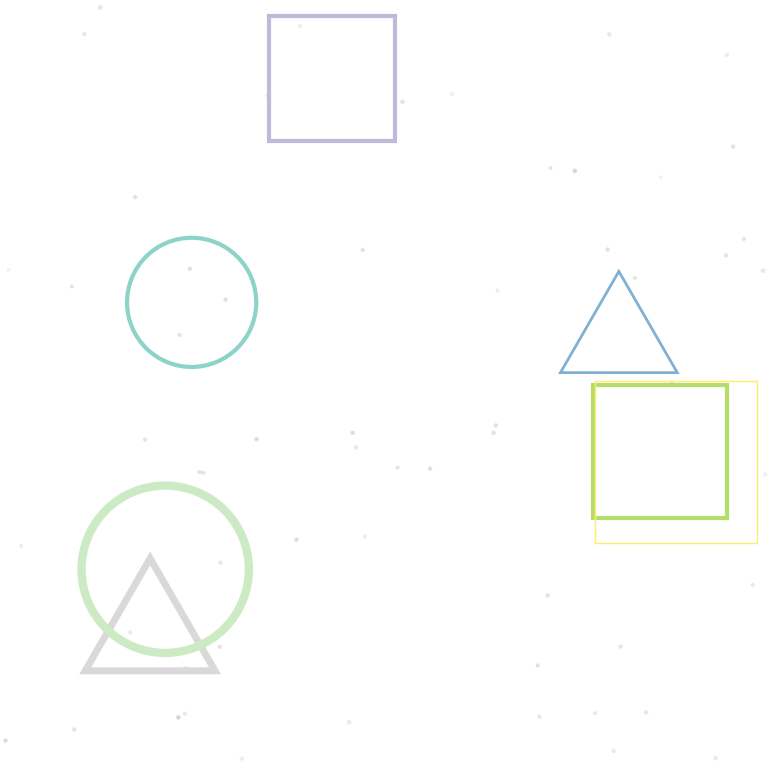[{"shape": "circle", "thickness": 1.5, "radius": 0.42, "center": [0.249, 0.607]}, {"shape": "square", "thickness": 1.5, "radius": 0.41, "center": [0.431, 0.898]}, {"shape": "triangle", "thickness": 1, "radius": 0.44, "center": [0.804, 0.56]}, {"shape": "square", "thickness": 1.5, "radius": 0.43, "center": [0.857, 0.413]}, {"shape": "triangle", "thickness": 2.5, "radius": 0.49, "center": [0.195, 0.177]}, {"shape": "circle", "thickness": 3, "radius": 0.54, "center": [0.215, 0.261]}, {"shape": "square", "thickness": 0.5, "radius": 0.53, "center": [0.878, 0.4]}]